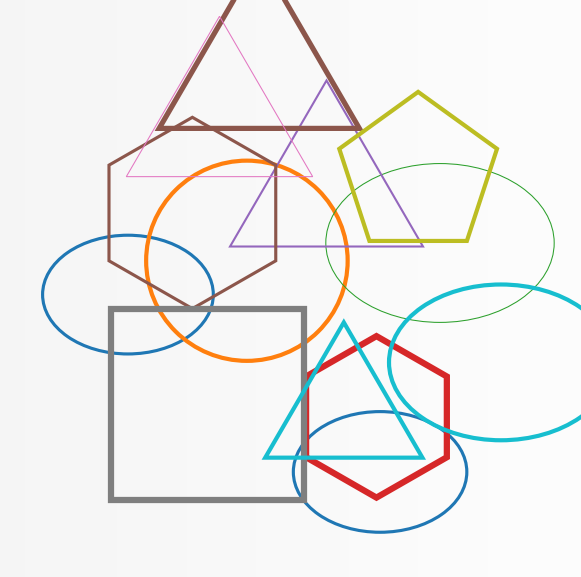[{"shape": "oval", "thickness": 1.5, "radius": 0.75, "center": [0.654, 0.182]}, {"shape": "oval", "thickness": 1.5, "radius": 0.73, "center": [0.22, 0.489]}, {"shape": "circle", "thickness": 2, "radius": 0.87, "center": [0.425, 0.548]}, {"shape": "oval", "thickness": 0.5, "radius": 0.98, "center": [0.757, 0.578]}, {"shape": "hexagon", "thickness": 3, "radius": 0.7, "center": [0.648, 0.277]}, {"shape": "triangle", "thickness": 1, "radius": 0.96, "center": [0.562, 0.668]}, {"shape": "triangle", "thickness": 2.5, "radius": 0.99, "center": [0.446, 0.876]}, {"shape": "hexagon", "thickness": 1.5, "radius": 0.83, "center": [0.331, 0.63]}, {"shape": "triangle", "thickness": 0.5, "radius": 0.93, "center": [0.378, 0.786]}, {"shape": "square", "thickness": 3, "radius": 0.83, "center": [0.357, 0.299]}, {"shape": "pentagon", "thickness": 2, "radius": 0.71, "center": [0.719, 0.697]}, {"shape": "triangle", "thickness": 2, "radius": 0.78, "center": [0.592, 0.285]}, {"shape": "oval", "thickness": 2, "radius": 0.96, "center": [0.862, 0.372]}]